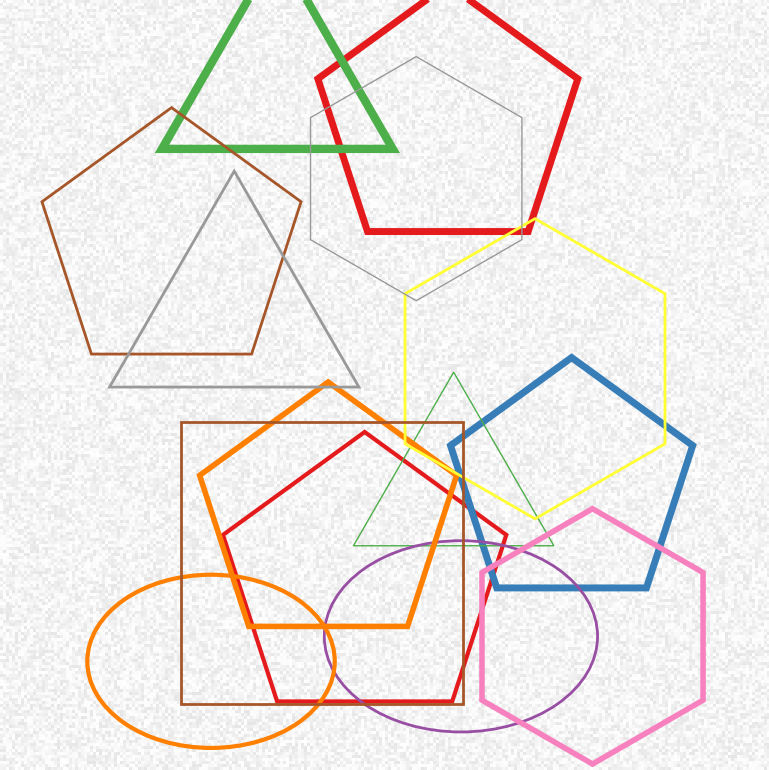[{"shape": "pentagon", "thickness": 1.5, "radius": 0.97, "center": [0.474, 0.246]}, {"shape": "pentagon", "thickness": 2.5, "radius": 0.89, "center": [0.582, 0.843]}, {"shape": "pentagon", "thickness": 2.5, "radius": 0.83, "center": [0.742, 0.37]}, {"shape": "triangle", "thickness": 0.5, "radius": 0.75, "center": [0.589, 0.366]}, {"shape": "triangle", "thickness": 3, "radius": 0.87, "center": [0.36, 0.893]}, {"shape": "oval", "thickness": 1, "radius": 0.89, "center": [0.599, 0.174]}, {"shape": "pentagon", "thickness": 2, "radius": 0.88, "center": [0.426, 0.328]}, {"shape": "oval", "thickness": 1.5, "radius": 0.8, "center": [0.274, 0.141]}, {"shape": "hexagon", "thickness": 1, "radius": 0.97, "center": [0.695, 0.521]}, {"shape": "square", "thickness": 1, "radius": 0.91, "center": [0.418, 0.269]}, {"shape": "pentagon", "thickness": 1, "radius": 0.88, "center": [0.223, 0.683]}, {"shape": "hexagon", "thickness": 2, "radius": 0.83, "center": [0.77, 0.174]}, {"shape": "hexagon", "thickness": 0.5, "radius": 0.79, "center": [0.541, 0.768]}, {"shape": "triangle", "thickness": 1, "radius": 0.93, "center": [0.304, 0.591]}]